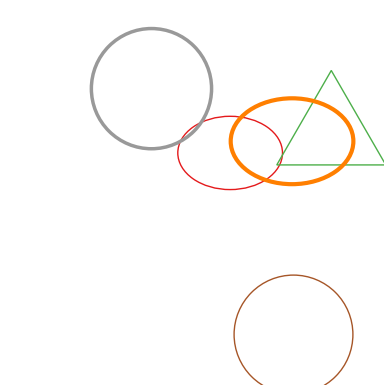[{"shape": "oval", "thickness": 1, "radius": 0.68, "center": [0.598, 0.603]}, {"shape": "triangle", "thickness": 1, "radius": 0.82, "center": [0.86, 0.653]}, {"shape": "oval", "thickness": 3, "radius": 0.8, "center": [0.759, 0.633]}, {"shape": "circle", "thickness": 1, "radius": 0.77, "center": [0.762, 0.131]}, {"shape": "circle", "thickness": 2.5, "radius": 0.78, "center": [0.393, 0.77]}]